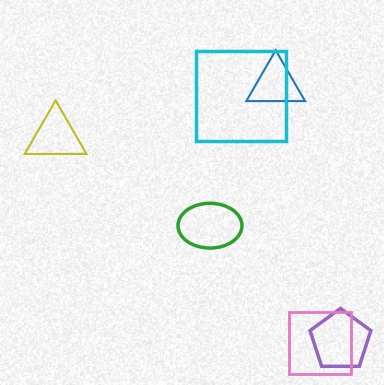[{"shape": "triangle", "thickness": 1.5, "radius": 0.44, "center": [0.716, 0.781]}, {"shape": "oval", "thickness": 2.5, "radius": 0.42, "center": [0.545, 0.414]}, {"shape": "pentagon", "thickness": 2.5, "radius": 0.42, "center": [0.884, 0.116]}, {"shape": "square", "thickness": 2, "radius": 0.4, "center": [0.831, 0.11]}, {"shape": "triangle", "thickness": 1.5, "radius": 0.46, "center": [0.144, 0.646]}, {"shape": "square", "thickness": 2.5, "radius": 0.59, "center": [0.626, 0.751]}]